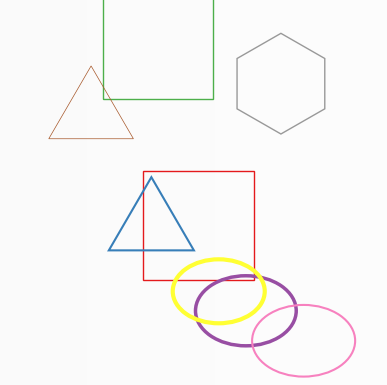[{"shape": "square", "thickness": 1, "radius": 0.71, "center": [0.513, 0.414]}, {"shape": "triangle", "thickness": 1.5, "radius": 0.63, "center": [0.391, 0.413]}, {"shape": "square", "thickness": 1, "radius": 0.71, "center": [0.408, 0.886]}, {"shape": "oval", "thickness": 2.5, "radius": 0.65, "center": [0.634, 0.193]}, {"shape": "oval", "thickness": 3, "radius": 0.59, "center": [0.564, 0.243]}, {"shape": "triangle", "thickness": 0.5, "radius": 0.63, "center": [0.235, 0.703]}, {"shape": "oval", "thickness": 1.5, "radius": 0.66, "center": [0.784, 0.115]}, {"shape": "hexagon", "thickness": 1, "radius": 0.65, "center": [0.725, 0.783]}]